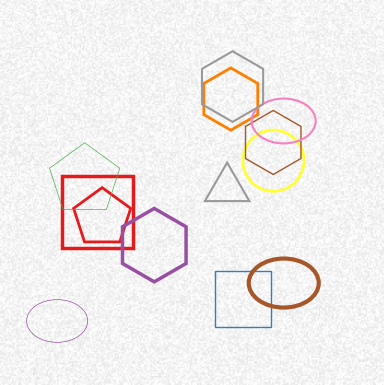[{"shape": "pentagon", "thickness": 2, "radius": 0.39, "center": [0.265, 0.435]}, {"shape": "square", "thickness": 2.5, "radius": 0.47, "center": [0.253, 0.45]}, {"shape": "square", "thickness": 1, "radius": 0.36, "center": [0.632, 0.222]}, {"shape": "pentagon", "thickness": 0.5, "radius": 0.48, "center": [0.22, 0.533]}, {"shape": "oval", "thickness": 0.5, "radius": 0.4, "center": [0.148, 0.166]}, {"shape": "hexagon", "thickness": 2.5, "radius": 0.48, "center": [0.401, 0.363]}, {"shape": "hexagon", "thickness": 2, "radius": 0.4, "center": [0.599, 0.743]}, {"shape": "circle", "thickness": 2, "radius": 0.4, "center": [0.71, 0.583]}, {"shape": "hexagon", "thickness": 1, "radius": 0.42, "center": [0.71, 0.63]}, {"shape": "oval", "thickness": 3, "radius": 0.45, "center": [0.737, 0.265]}, {"shape": "oval", "thickness": 1.5, "radius": 0.42, "center": [0.737, 0.686]}, {"shape": "hexagon", "thickness": 1.5, "radius": 0.46, "center": [0.604, 0.775]}, {"shape": "triangle", "thickness": 1.5, "radius": 0.33, "center": [0.59, 0.511]}]